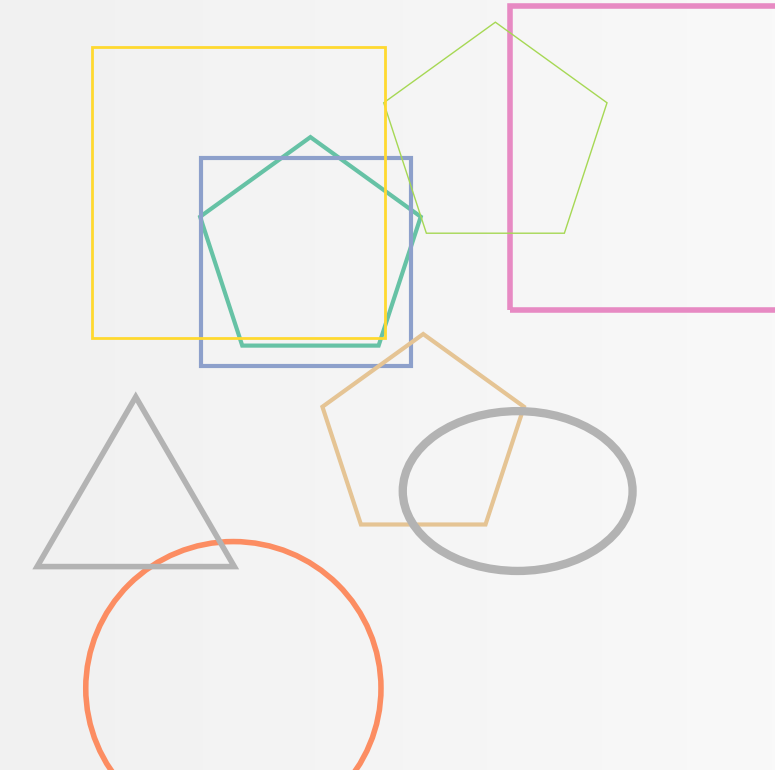[{"shape": "pentagon", "thickness": 1.5, "radius": 0.75, "center": [0.401, 0.672]}, {"shape": "circle", "thickness": 2, "radius": 0.95, "center": [0.301, 0.106]}, {"shape": "square", "thickness": 1.5, "radius": 0.68, "center": [0.395, 0.66]}, {"shape": "square", "thickness": 2, "radius": 0.99, "center": [0.856, 0.795]}, {"shape": "pentagon", "thickness": 0.5, "radius": 0.76, "center": [0.639, 0.82]}, {"shape": "square", "thickness": 1, "radius": 0.94, "center": [0.308, 0.75]}, {"shape": "pentagon", "thickness": 1.5, "radius": 0.68, "center": [0.546, 0.429]}, {"shape": "triangle", "thickness": 2, "radius": 0.73, "center": [0.175, 0.338]}, {"shape": "oval", "thickness": 3, "radius": 0.74, "center": [0.668, 0.362]}]